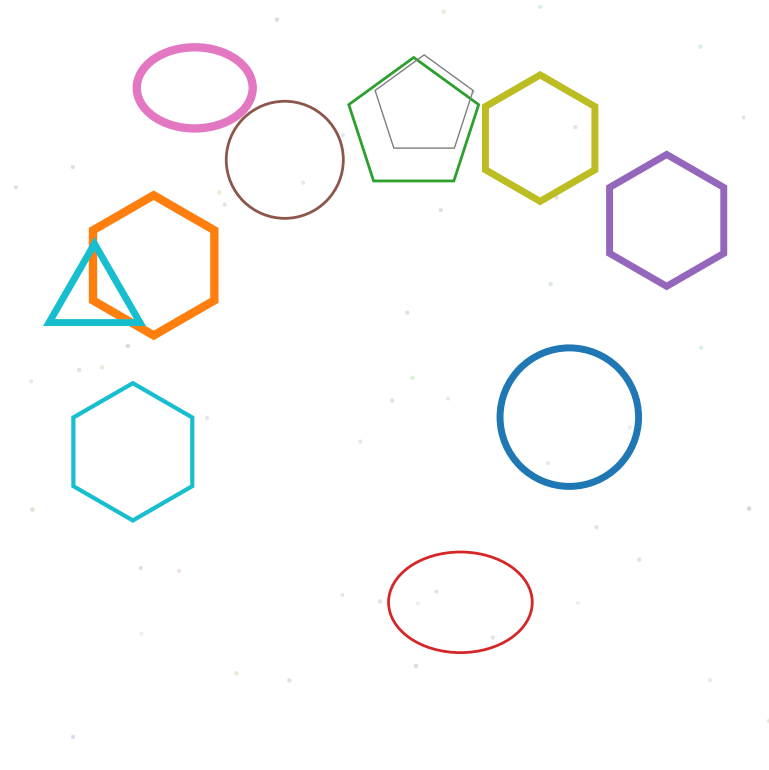[{"shape": "circle", "thickness": 2.5, "radius": 0.45, "center": [0.739, 0.458]}, {"shape": "hexagon", "thickness": 3, "radius": 0.46, "center": [0.2, 0.655]}, {"shape": "pentagon", "thickness": 1, "radius": 0.44, "center": [0.537, 0.837]}, {"shape": "oval", "thickness": 1, "radius": 0.47, "center": [0.598, 0.218]}, {"shape": "hexagon", "thickness": 2.5, "radius": 0.43, "center": [0.866, 0.714]}, {"shape": "circle", "thickness": 1, "radius": 0.38, "center": [0.37, 0.792]}, {"shape": "oval", "thickness": 3, "radius": 0.38, "center": [0.253, 0.886]}, {"shape": "pentagon", "thickness": 0.5, "radius": 0.33, "center": [0.551, 0.862]}, {"shape": "hexagon", "thickness": 2.5, "radius": 0.41, "center": [0.702, 0.821]}, {"shape": "hexagon", "thickness": 1.5, "radius": 0.45, "center": [0.172, 0.413]}, {"shape": "triangle", "thickness": 2.5, "radius": 0.34, "center": [0.123, 0.615]}]